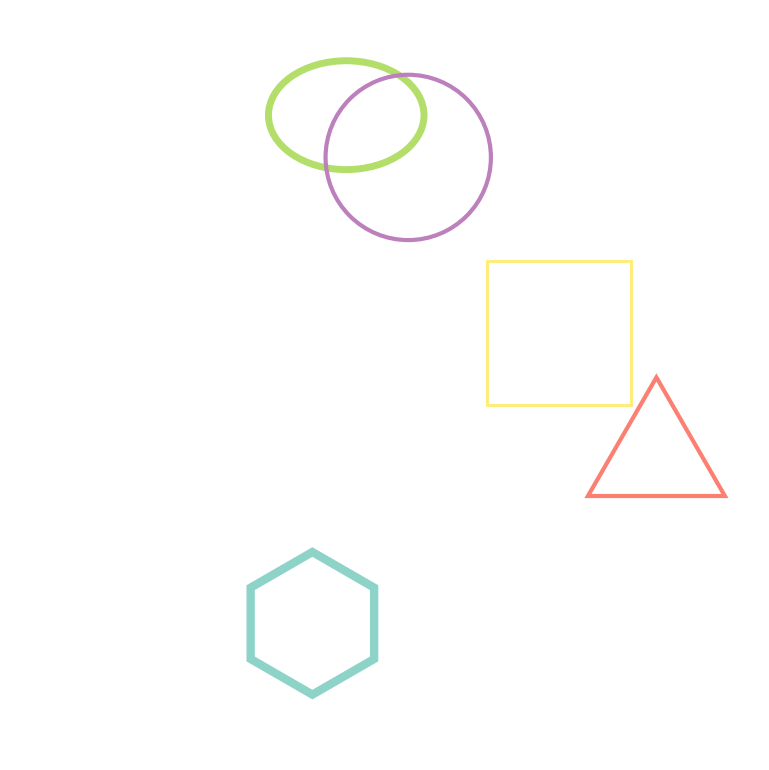[{"shape": "hexagon", "thickness": 3, "radius": 0.46, "center": [0.406, 0.19]}, {"shape": "triangle", "thickness": 1.5, "radius": 0.51, "center": [0.852, 0.407]}, {"shape": "oval", "thickness": 2.5, "radius": 0.51, "center": [0.45, 0.85]}, {"shape": "circle", "thickness": 1.5, "radius": 0.54, "center": [0.53, 0.796]}, {"shape": "square", "thickness": 1, "radius": 0.47, "center": [0.726, 0.568]}]